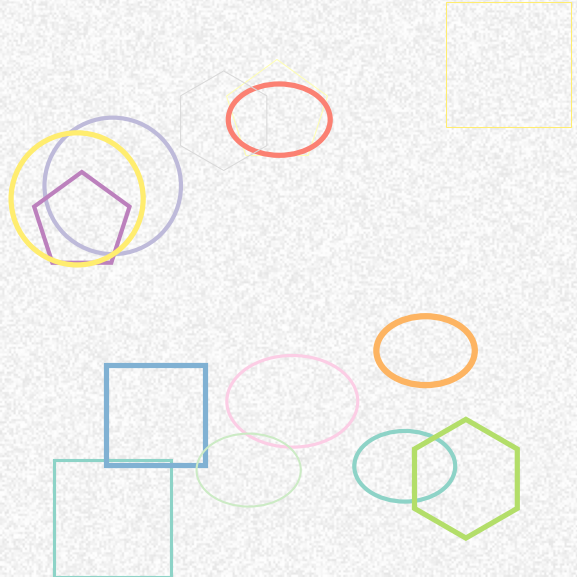[{"shape": "oval", "thickness": 2, "radius": 0.44, "center": [0.701, 0.192]}, {"shape": "square", "thickness": 1.5, "radius": 0.51, "center": [0.195, 0.101]}, {"shape": "pentagon", "thickness": 0.5, "radius": 0.46, "center": [0.48, 0.804]}, {"shape": "circle", "thickness": 2, "radius": 0.59, "center": [0.195, 0.677]}, {"shape": "oval", "thickness": 2.5, "radius": 0.44, "center": [0.484, 0.792]}, {"shape": "square", "thickness": 2.5, "radius": 0.43, "center": [0.269, 0.281]}, {"shape": "oval", "thickness": 3, "radius": 0.43, "center": [0.737, 0.392]}, {"shape": "hexagon", "thickness": 2.5, "radius": 0.51, "center": [0.807, 0.17]}, {"shape": "oval", "thickness": 1.5, "radius": 0.57, "center": [0.506, 0.304]}, {"shape": "hexagon", "thickness": 0.5, "radius": 0.43, "center": [0.387, 0.79]}, {"shape": "pentagon", "thickness": 2, "radius": 0.43, "center": [0.142, 0.614]}, {"shape": "oval", "thickness": 1, "radius": 0.45, "center": [0.431, 0.185]}, {"shape": "circle", "thickness": 2.5, "radius": 0.57, "center": [0.134, 0.655]}, {"shape": "square", "thickness": 0.5, "radius": 0.54, "center": [0.88, 0.888]}]